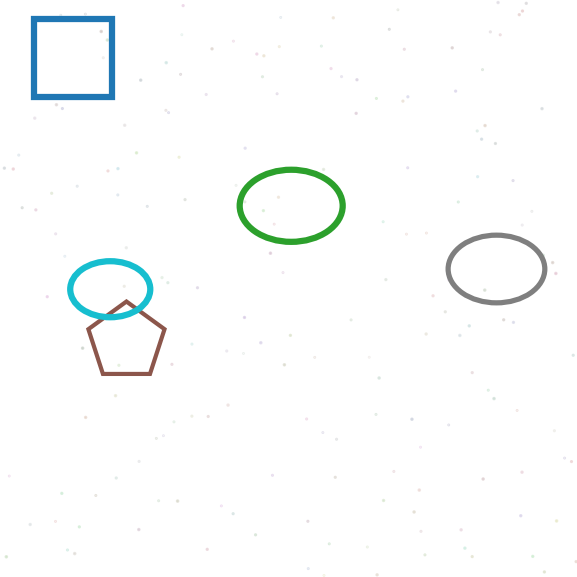[{"shape": "square", "thickness": 3, "radius": 0.34, "center": [0.126, 0.899]}, {"shape": "oval", "thickness": 3, "radius": 0.45, "center": [0.504, 0.643]}, {"shape": "pentagon", "thickness": 2, "radius": 0.35, "center": [0.219, 0.408]}, {"shape": "oval", "thickness": 2.5, "radius": 0.42, "center": [0.86, 0.533]}, {"shape": "oval", "thickness": 3, "radius": 0.35, "center": [0.191, 0.498]}]